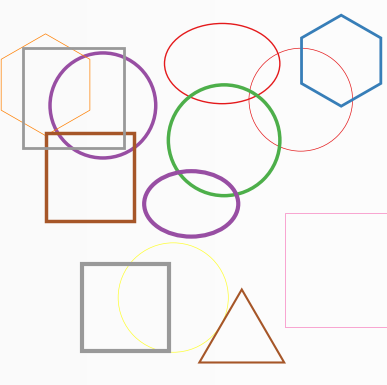[{"shape": "circle", "thickness": 0.5, "radius": 0.67, "center": [0.776, 0.741]}, {"shape": "oval", "thickness": 1, "radius": 0.74, "center": [0.573, 0.835]}, {"shape": "hexagon", "thickness": 2, "radius": 0.59, "center": [0.88, 0.842]}, {"shape": "circle", "thickness": 2.5, "radius": 0.72, "center": [0.578, 0.636]}, {"shape": "oval", "thickness": 3, "radius": 0.61, "center": [0.493, 0.47]}, {"shape": "circle", "thickness": 2.5, "radius": 0.68, "center": [0.265, 0.726]}, {"shape": "hexagon", "thickness": 0.5, "radius": 0.66, "center": [0.118, 0.78]}, {"shape": "circle", "thickness": 0.5, "radius": 0.71, "center": [0.447, 0.227]}, {"shape": "triangle", "thickness": 1.5, "radius": 0.63, "center": [0.624, 0.122]}, {"shape": "square", "thickness": 2.5, "radius": 0.57, "center": [0.233, 0.54]}, {"shape": "square", "thickness": 0.5, "radius": 0.74, "center": [0.884, 0.298]}, {"shape": "square", "thickness": 3, "radius": 0.56, "center": [0.324, 0.201]}, {"shape": "square", "thickness": 2, "radius": 0.65, "center": [0.189, 0.746]}]